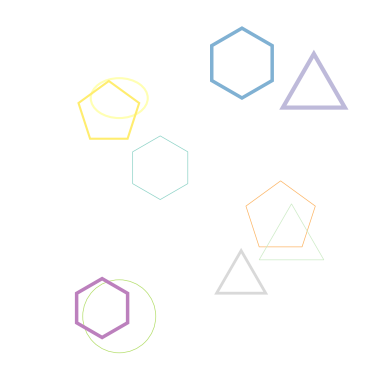[{"shape": "hexagon", "thickness": 0.5, "radius": 0.41, "center": [0.416, 0.564]}, {"shape": "oval", "thickness": 1.5, "radius": 0.37, "center": [0.31, 0.745]}, {"shape": "triangle", "thickness": 3, "radius": 0.47, "center": [0.815, 0.767]}, {"shape": "hexagon", "thickness": 2.5, "radius": 0.45, "center": [0.628, 0.836]}, {"shape": "pentagon", "thickness": 0.5, "radius": 0.47, "center": [0.729, 0.435]}, {"shape": "circle", "thickness": 0.5, "radius": 0.47, "center": [0.31, 0.178]}, {"shape": "triangle", "thickness": 2, "radius": 0.37, "center": [0.626, 0.275]}, {"shape": "hexagon", "thickness": 2.5, "radius": 0.38, "center": [0.265, 0.2]}, {"shape": "triangle", "thickness": 0.5, "radius": 0.48, "center": [0.757, 0.374]}, {"shape": "pentagon", "thickness": 1.5, "radius": 0.41, "center": [0.283, 0.707]}]